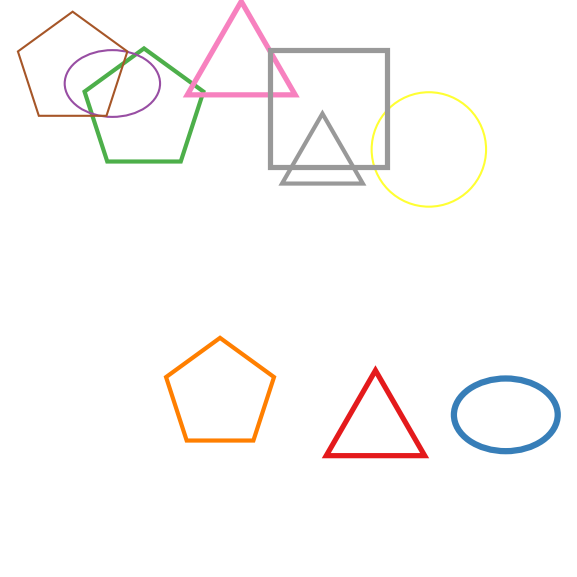[{"shape": "triangle", "thickness": 2.5, "radius": 0.49, "center": [0.65, 0.259]}, {"shape": "oval", "thickness": 3, "radius": 0.45, "center": [0.876, 0.281]}, {"shape": "pentagon", "thickness": 2, "radius": 0.54, "center": [0.249, 0.807]}, {"shape": "oval", "thickness": 1, "radius": 0.41, "center": [0.195, 0.855]}, {"shape": "pentagon", "thickness": 2, "radius": 0.49, "center": [0.381, 0.316]}, {"shape": "circle", "thickness": 1, "radius": 0.5, "center": [0.743, 0.74]}, {"shape": "pentagon", "thickness": 1, "radius": 0.5, "center": [0.126, 0.879]}, {"shape": "triangle", "thickness": 2.5, "radius": 0.54, "center": [0.418, 0.889]}, {"shape": "triangle", "thickness": 2, "radius": 0.4, "center": [0.558, 0.722]}, {"shape": "square", "thickness": 2.5, "radius": 0.51, "center": [0.569, 0.811]}]